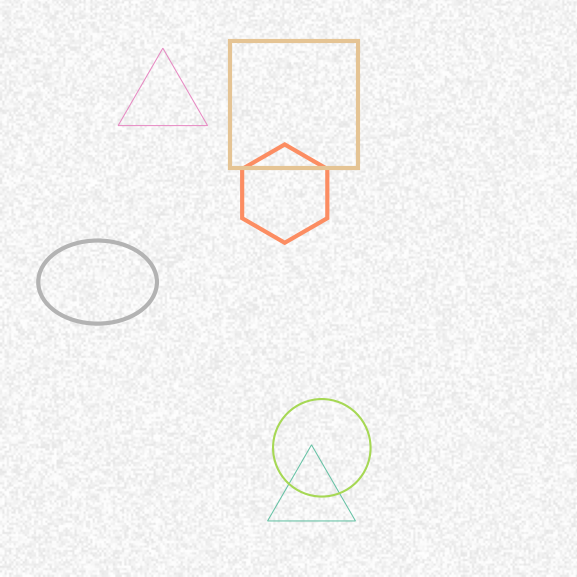[{"shape": "triangle", "thickness": 0.5, "radius": 0.44, "center": [0.539, 0.141]}, {"shape": "hexagon", "thickness": 2, "radius": 0.43, "center": [0.493, 0.664]}, {"shape": "triangle", "thickness": 0.5, "radius": 0.45, "center": [0.282, 0.826]}, {"shape": "circle", "thickness": 1, "radius": 0.42, "center": [0.557, 0.224]}, {"shape": "square", "thickness": 2, "radius": 0.55, "center": [0.509, 0.818]}, {"shape": "oval", "thickness": 2, "radius": 0.51, "center": [0.169, 0.511]}]